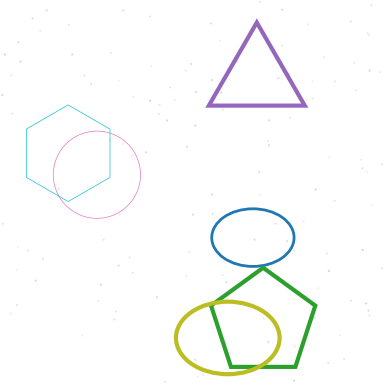[{"shape": "oval", "thickness": 2, "radius": 0.53, "center": [0.657, 0.383]}, {"shape": "pentagon", "thickness": 3, "radius": 0.71, "center": [0.684, 0.162]}, {"shape": "triangle", "thickness": 3, "radius": 0.72, "center": [0.667, 0.798]}, {"shape": "circle", "thickness": 0.5, "radius": 0.57, "center": [0.252, 0.546]}, {"shape": "oval", "thickness": 3, "radius": 0.67, "center": [0.592, 0.122]}, {"shape": "hexagon", "thickness": 0.5, "radius": 0.63, "center": [0.177, 0.602]}]